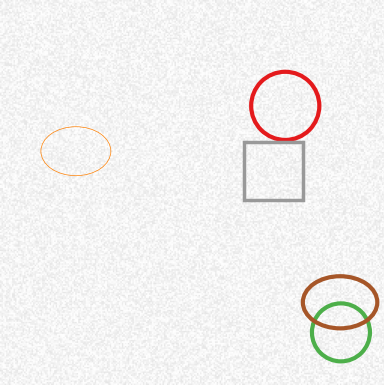[{"shape": "circle", "thickness": 3, "radius": 0.44, "center": [0.741, 0.725]}, {"shape": "circle", "thickness": 3, "radius": 0.38, "center": [0.886, 0.137]}, {"shape": "oval", "thickness": 0.5, "radius": 0.45, "center": [0.197, 0.607]}, {"shape": "oval", "thickness": 3, "radius": 0.48, "center": [0.883, 0.215]}, {"shape": "square", "thickness": 2.5, "radius": 0.38, "center": [0.711, 0.555]}]